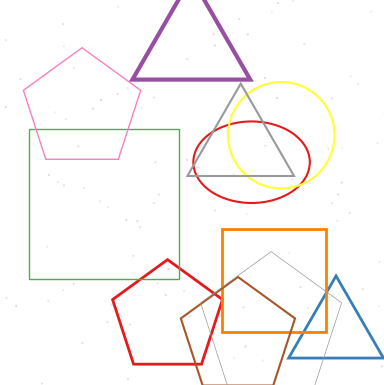[{"shape": "pentagon", "thickness": 2, "radius": 0.75, "center": [0.435, 0.175]}, {"shape": "oval", "thickness": 1.5, "radius": 0.76, "center": [0.653, 0.579]}, {"shape": "triangle", "thickness": 2, "radius": 0.71, "center": [0.873, 0.141]}, {"shape": "square", "thickness": 1, "radius": 0.98, "center": [0.27, 0.47]}, {"shape": "triangle", "thickness": 3, "radius": 0.88, "center": [0.497, 0.882]}, {"shape": "square", "thickness": 2, "radius": 0.67, "center": [0.712, 0.271]}, {"shape": "circle", "thickness": 1.5, "radius": 0.69, "center": [0.731, 0.649]}, {"shape": "pentagon", "thickness": 1.5, "radius": 0.78, "center": [0.618, 0.125]}, {"shape": "pentagon", "thickness": 1, "radius": 0.8, "center": [0.213, 0.716]}, {"shape": "pentagon", "thickness": 0.5, "radius": 0.96, "center": [0.704, 0.154]}, {"shape": "triangle", "thickness": 1.5, "radius": 0.8, "center": [0.625, 0.623]}]